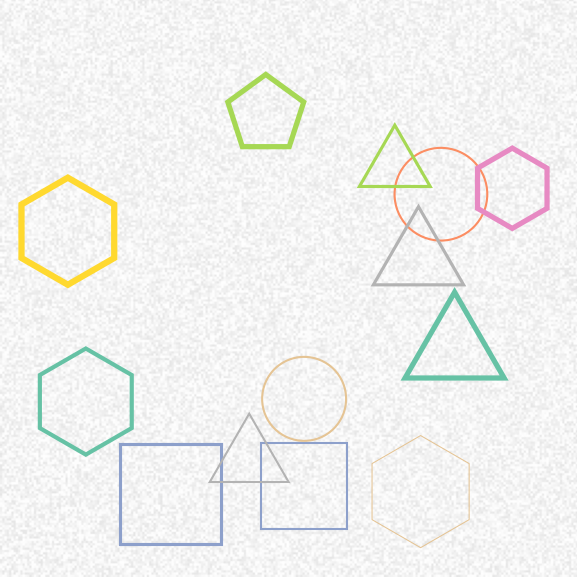[{"shape": "triangle", "thickness": 2.5, "radius": 0.5, "center": [0.787, 0.394]}, {"shape": "hexagon", "thickness": 2, "radius": 0.46, "center": [0.149, 0.304]}, {"shape": "circle", "thickness": 1, "radius": 0.4, "center": [0.764, 0.663]}, {"shape": "square", "thickness": 1, "radius": 0.38, "center": [0.527, 0.158]}, {"shape": "square", "thickness": 1.5, "radius": 0.44, "center": [0.295, 0.144]}, {"shape": "hexagon", "thickness": 2.5, "radius": 0.35, "center": [0.887, 0.673]}, {"shape": "pentagon", "thickness": 2.5, "radius": 0.35, "center": [0.46, 0.801]}, {"shape": "triangle", "thickness": 1.5, "radius": 0.35, "center": [0.684, 0.712]}, {"shape": "hexagon", "thickness": 3, "radius": 0.46, "center": [0.117, 0.599]}, {"shape": "circle", "thickness": 1, "radius": 0.36, "center": [0.527, 0.308]}, {"shape": "hexagon", "thickness": 0.5, "radius": 0.49, "center": [0.728, 0.148]}, {"shape": "triangle", "thickness": 1, "radius": 0.39, "center": [0.432, 0.204]}, {"shape": "triangle", "thickness": 1.5, "radius": 0.45, "center": [0.725, 0.551]}]